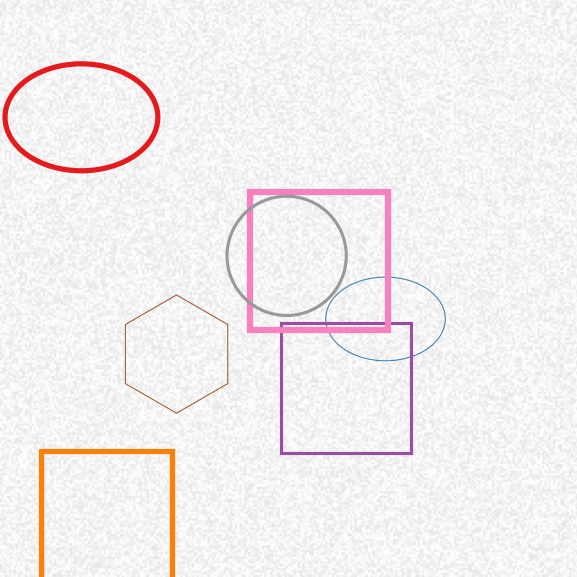[{"shape": "oval", "thickness": 2.5, "radius": 0.66, "center": [0.141, 0.796]}, {"shape": "oval", "thickness": 0.5, "radius": 0.52, "center": [0.668, 0.447]}, {"shape": "square", "thickness": 1.5, "radius": 0.56, "center": [0.598, 0.327]}, {"shape": "square", "thickness": 2.5, "radius": 0.57, "center": [0.184, 0.104]}, {"shape": "hexagon", "thickness": 0.5, "radius": 0.51, "center": [0.306, 0.386]}, {"shape": "square", "thickness": 3, "radius": 0.6, "center": [0.553, 0.547]}, {"shape": "circle", "thickness": 1.5, "radius": 0.52, "center": [0.496, 0.556]}]